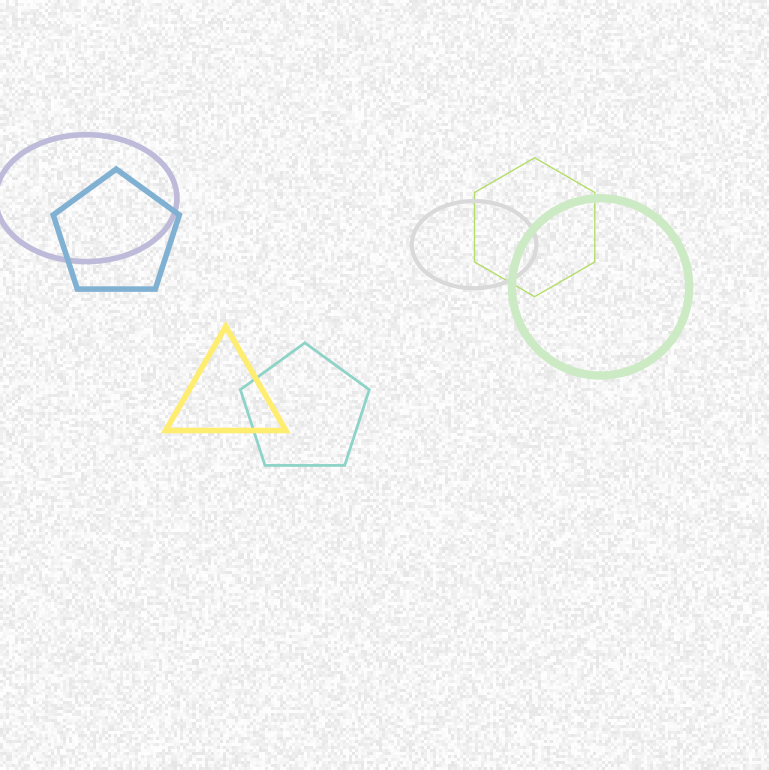[{"shape": "pentagon", "thickness": 1, "radius": 0.44, "center": [0.396, 0.467]}, {"shape": "oval", "thickness": 2, "radius": 0.59, "center": [0.112, 0.743]}, {"shape": "pentagon", "thickness": 2, "radius": 0.43, "center": [0.151, 0.694]}, {"shape": "hexagon", "thickness": 0.5, "radius": 0.45, "center": [0.694, 0.705]}, {"shape": "oval", "thickness": 1.5, "radius": 0.4, "center": [0.616, 0.682]}, {"shape": "circle", "thickness": 3, "radius": 0.58, "center": [0.78, 0.627]}, {"shape": "triangle", "thickness": 2, "radius": 0.45, "center": [0.293, 0.486]}]